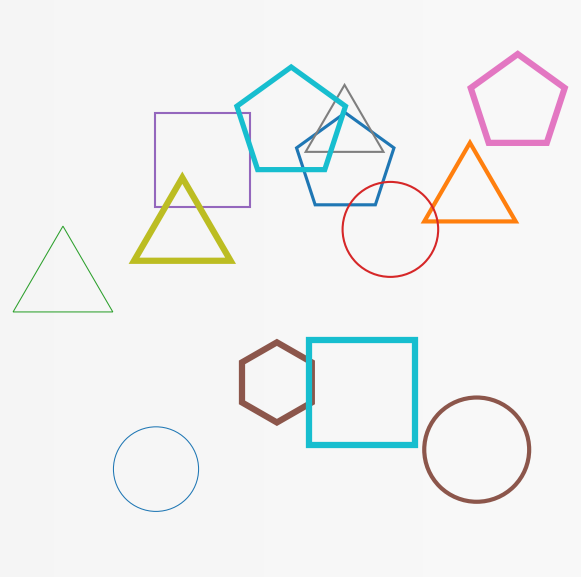[{"shape": "pentagon", "thickness": 1.5, "radius": 0.44, "center": [0.594, 0.716]}, {"shape": "circle", "thickness": 0.5, "radius": 0.37, "center": [0.268, 0.187]}, {"shape": "triangle", "thickness": 2, "radius": 0.45, "center": [0.809, 0.661]}, {"shape": "triangle", "thickness": 0.5, "radius": 0.5, "center": [0.108, 0.509]}, {"shape": "circle", "thickness": 1, "radius": 0.41, "center": [0.672, 0.602]}, {"shape": "square", "thickness": 1, "radius": 0.41, "center": [0.349, 0.722]}, {"shape": "hexagon", "thickness": 3, "radius": 0.35, "center": [0.476, 0.337]}, {"shape": "circle", "thickness": 2, "radius": 0.45, "center": [0.82, 0.221]}, {"shape": "pentagon", "thickness": 3, "radius": 0.42, "center": [0.891, 0.821]}, {"shape": "triangle", "thickness": 1, "radius": 0.39, "center": [0.593, 0.775]}, {"shape": "triangle", "thickness": 3, "radius": 0.48, "center": [0.314, 0.596]}, {"shape": "pentagon", "thickness": 2.5, "radius": 0.49, "center": [0.501, 0.785]}, {"shape": "square", "thickness": 3, "radius": 0.46, "center": [0.622, 0.32]}]